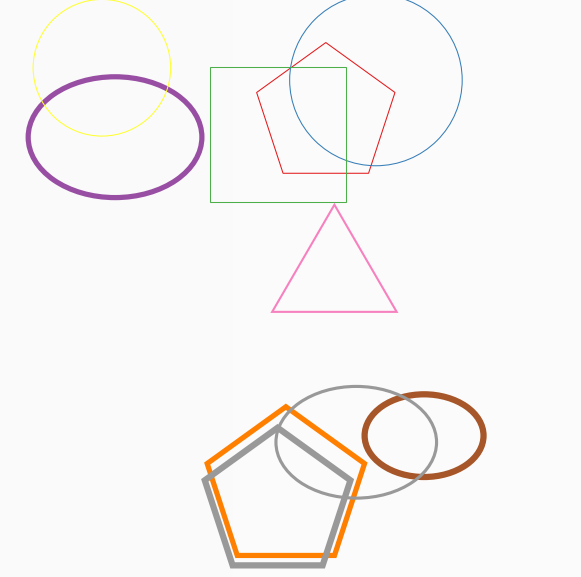[{"shape": "pentagon", "thickness": 0.5, "radius": 0.63, "center": [0.561, 0.8]}, {"shape": "circle", "thickness": 0.5, "radius": 0.74, "center": [0.647, 0.861]}, {"shape": "square", "thickness": 0.5, "radius": 0.58, "center": [0.478, 0.766]}, {"shape": "oval", "thickness": 2.5, "radius": 0.75, "center": [0.198, 0.762]}, {"shape": "pentagon", "thickness": 2.5, "radius": 0.71, "center": [0.492, 0.152]}, {"shape": "circle", "thickness": 0.5, "radius": 0.59, "center": [0.175, 0.882]}, {"shape": "oval", "thickness": 3, "radius": 0.51, "center": [0.73, 0.245]}, {"shape": "triangle", "thickness": 1, "radius": 0.62, "center": [0.575, 0.521]}, {"shape": "oval", "thickness": 1.5, "radius": 0.69, "center": [0.613, 0.233]}, {"shape": "pentagon", "thickness": 3, "radius": 0.66, "center": [0.478, 0.127]}]